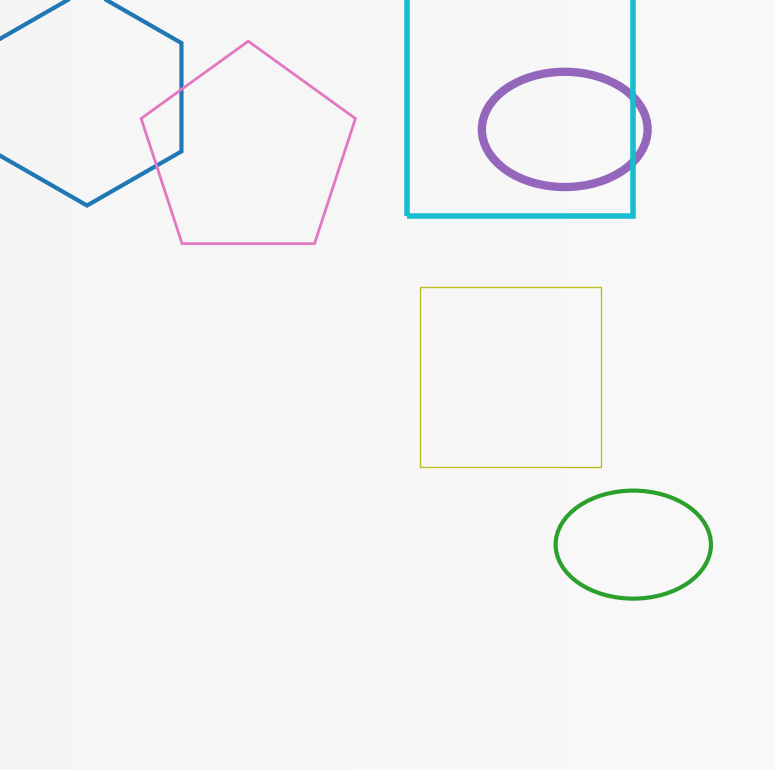[{"shape": "hexagon", "thickness": 1.5, "radius": 0.7, "center": [0.112, 0.874]}, {"shape": "oval", "thickness": 1.5, "radius": 0.5, "center": [0.817, 0.293]}, {"shape": "oval", "thickness": 3, "radius": 0.53, "center": [0.729, 0.832]}, {"shape": "pentagon", "thickness": 1, "radius": 0.73, "center": [0.32, 0.801]}, {"shape": "square", "thickness": 0.5, "radius": 0.58, "center": [0.658, 0.51]}, {"shape": "square", "thickness": 2, "radius": 0.73, "center": [0.67, 0.865]}]